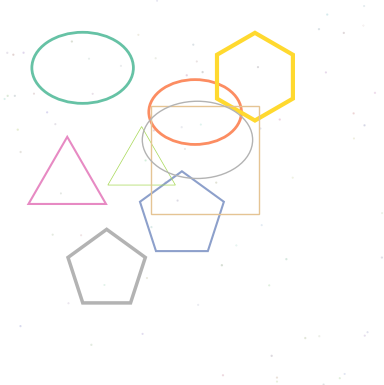[{"shape": "oval", "thickness": 2, "radius": 0.66, "center": [0.215, 0.824]}, {"shape": "oval", "thickness": 2, "radius": 0.6, "center": [0.507, 0.709]}, {"shape": "pentagon", "thickness": 1.5, "radius": 0.57, "center": [0.473, 0.44]}, {"shape": "triangle", "thickness": 1.5, "radius": 0.58, "center": [0.175, 0.528]}, {"shape": "triangle", "thickness": 0.5, "radius": 0.51, "center": [0.368, 0.57]}, {"shape": "hexagon", "thickness": 3, "radius": 0.57, "center": [0.662, 0.801]}, {"shape": "square", "thickness": 1, "radius": 0.7, "center": [0.533, 0.584]}, {"shape": "oval", "thickness": 1, "radius": 0.72, "center": [0.513, 0.637]}, {"shape": "pentagon", "thickness": 2.5, "radius": 0.53, "center": [0.277, 0.299]}]